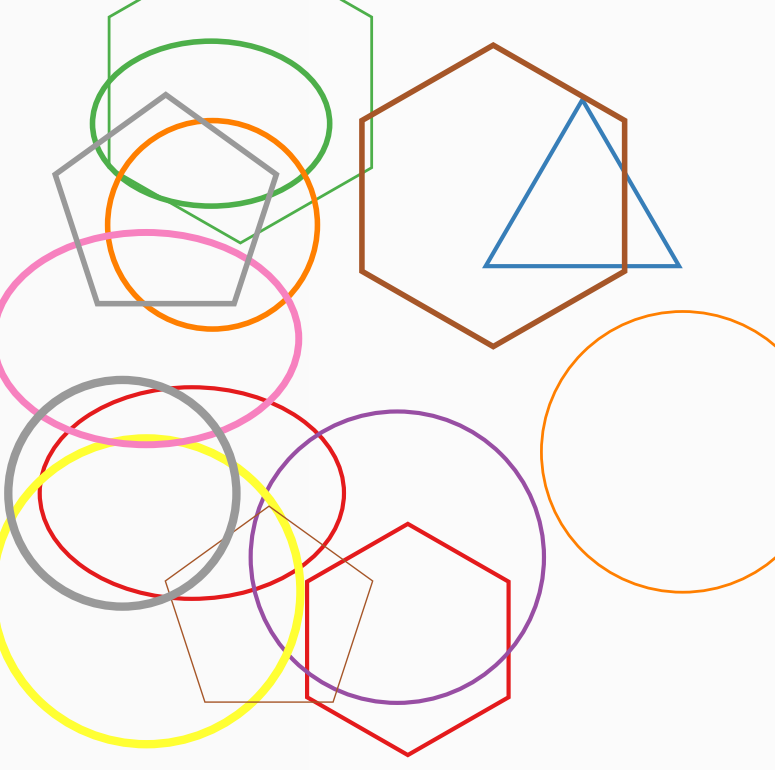[{"shape": "hexagon", "thickness": 1.5, "radius": 0.75, "center": [0.526, 0.17]}, {"shape": "oval", "thickness": 1.5, "radius": 0.98, "center": [0.248, 0.36]}, {"shape": "triangle", "thickness": 1.5, "radius": 0.72, "center": [0.751, 0.726]}, {"shape": "hexagon", "thickness": 1, "radius": 0.98, "center": [0.31, 0.88]}, {"shape": "oval", "thickness": 2, "radius": 0.77, "center": [0.272, 0.839]}, {"shape": "circle", "thickness": 1.5, "radius": 0.95, "center": [0.513, 0.276]}, {"shape": "circle", "thickness": 1, "radius": 0.91, "center": [0.881, 0.413]}, {"shape": "circle", "thickness": 2, "radius": 0.68, "center": [0.274, 0.708]}, {"shape": "circle", "thickness": 3, "radius": 0.99, "center": [0.189, 0.232]}, {"shape": "pentagon", "thickness": 0.5, "radius": 0.7, "center": [0.347, 0.202]}, {"shape": "hexagon", "thickness": 2, "radius": 0.98, "center": [0.636, 0.746]}, {"shape": "oval", "thickness": 2.5, "radius": 0.98, "center": [0.189, 0.56]}, {"shape": "circle", "thickness": 3, "radius": 0.74, "center": [0.158, 0.359]}, {"shape": "pentagon", "thickness": 2, "radius": 0.75, "center": [0.214, 0.727]}]